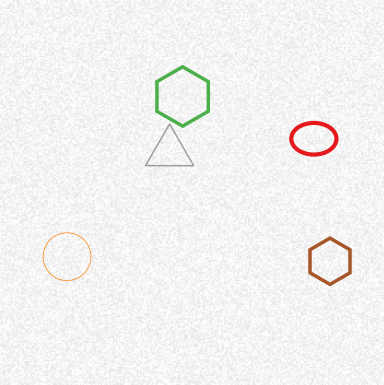[{"shape": "oval", "thickness": 3, "radius": 0.29, "center": [0.815, 0.64]}, {"shape": "hexagon", "thickness": 2.5, "radius": 0.39, "center": [0.474, 0.749]}, {"shape": "circle", "thickness": 0.5, "radius": 0.31, "center": [0.174, 0.333]}, {"shape": "hexagon", "thickness": 2.5, "radius": 0.3, "center": [0.857, 0.321]}, {"shape": "triangle", "thickness": 1, "radius": 0.36, "center": [0.441, 0.606]}]